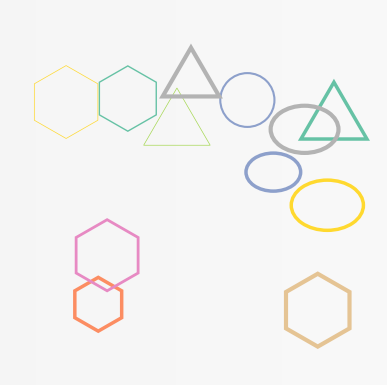[{"shape": "hexagon", "thickness": 1, "radius": 0.42, "center": [0.33, 0.744]}, {"shape": "triangle", "thickness": 2.5, "radius": 0.49, "center": [0.862, 0.688]}, {"shape": "hexagon", "thickness": 2.5, "radius": 0.35, "center": [0.254, 0.21]}, {"shape": "oval", "thickness": 2.5, "radius": 0.35, "center": [0.705, 0.553]}, {"shape": "circle", "thickness": 1.5, "radius": 0.35, "center": [0.638, 0.74]}, {"shape": "hexagon", "thickness": 2, "radius": 0.46, "center": [0.276, 0.337]}, {"shape": "triangle", "thickness": 0.5, "radius": 0.5, "center": [0.457, 0.672]}, {"shape": "oval", "thickness": 2.5, "radius": 0.47, "center": [0.845, 0.467]}, {"shape": "hexagon", "thickness": 0.5, "radius": 0.47, "center": [0.171, 0.735]}, {"shape": "hexagon", "thickness": 3, "radius": 0.47, "center": [0.82, 0.194]}, {"shape": "triangle", "thickness": 3, "radius": 0.42, "center": [0.493, 0.792]}, {"shape": "oval", "thickness": 3, "radius": 0.44, "center": [0.786, 0.664]}]